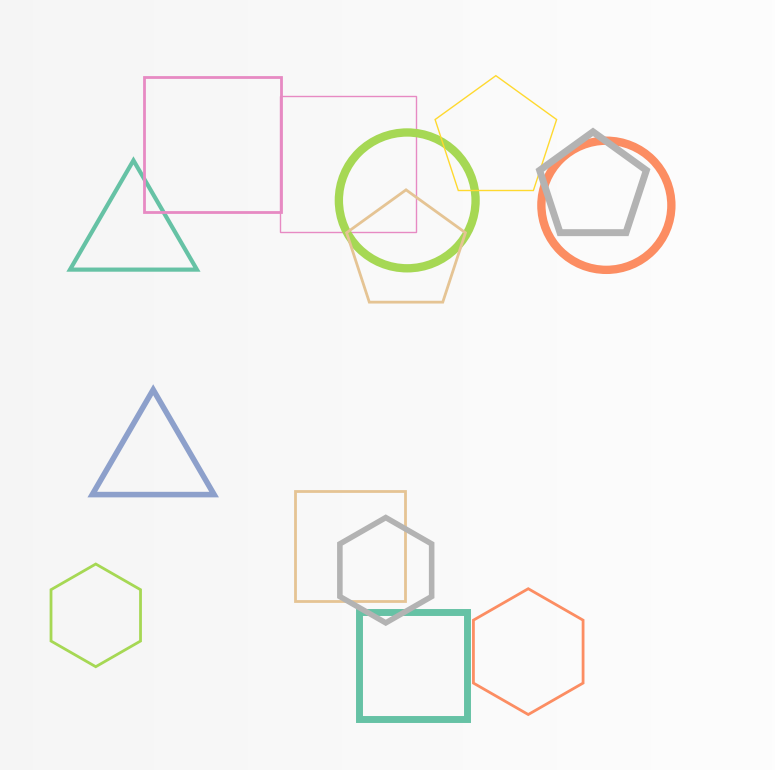[{"shape": "triangle", "thickness": 1.5, "radius": 0.47, "center": [0.172, 0.697]}, {"shape": "square", "thickness": 2.5, "radius": 0.35, "center": [0.533, 0.136]}, {"shape": "hexagon", "thickness": 1, "radius": 0.41, "center": [0.682, 0.154]}, {"shape": "circle", "thickness": 3, "radius": 0.42, "center": [0.782, 0.733]}, {"shape": "triangle", "thickness": 2, "radius": 0.45, "center": [0.198, 0.403]}, {"shape": "square", "thickness": 1, "radius": 0.44, "center": [0.275, 0.812]}, {"shape": "square", "thickness": 0.5, "radius": 0.44, "center": [0.449, 0.787]}, {"shape": "hexagon", "thickness": 1, "radius": 0.33, "center": [0.124, 0.201]}, {"shape": "circle", "thickness": 3, "radius": 0.44, "center": [0.525, 0.74]}, {"shape": "pentagon", "thickness": 0.5, "radius": 0.41, "center": [0.64, 0.819]}, {"shape": "pentagon", "thickness": 1, "radius": 0.4, "center": [0.524, 0.673]}, {"shape": "square", "thickness": 1, "radius": 0.35, "center": [0.451, 0.291]}, {"shape": "hexagon", "thickness": 2, "radius": 0.34, "center": [0.498, 0.259]}, {"shape": "pentagon", "thickness": 2.5, "radius": 0.36, "center": [0.765, 0.756]}]